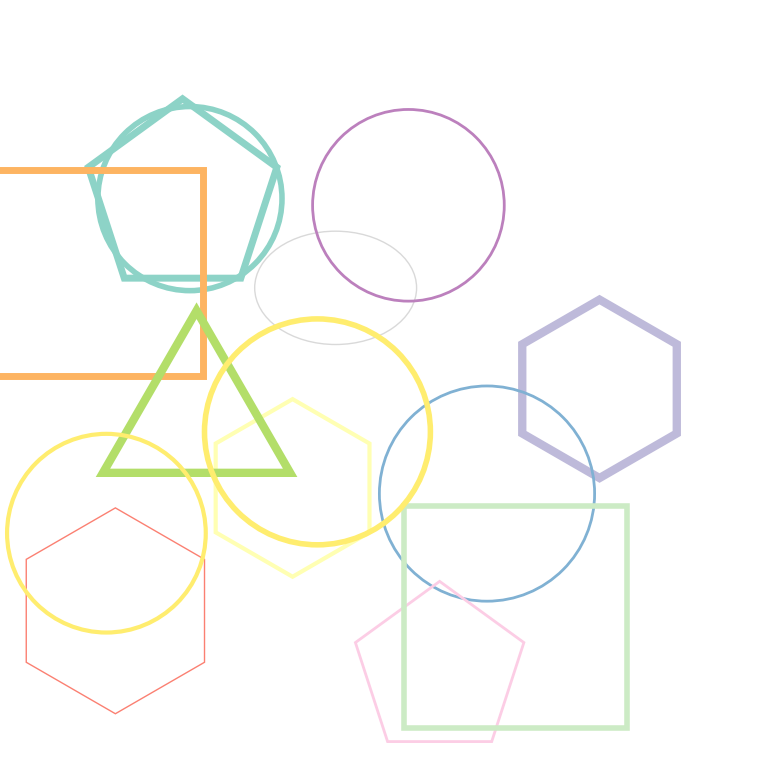[{"shape": "pentagon", "thickness": 2.5, "radius": 0.64, "center": [0.237, 0.743]}, {"shape": "circle", "thickness": 2, "radius": 0.6, "center": [0.247, 0.742]}, {"shape": "hexagon", "thickness": 1.5, "radius": 0.58, "center": [0.38, 0.366]}, {"shape": "hexagon", "thickness": 3, "radius": 0.58, "center": [0.779, 0.495]}, {"shape": "hexagon", "thickness": 0.5, "radius": 0.67, "center": [0.15, 0.207]}, {"shape": "circle", "thickness": 1, "radius": 0.7, "center": [0.632, 0.359]}, {"shape": "square", "thickness": 2.5, "radius": 0.67, "center": [0.13, 0.646]}, {"shape": "triangle", "thickness": 3, "radius": 0.7, "center": [0.255, 0.456]}, {"shape": "pentagon", "thickness": 1, "radius": 0.58, "center": [0.571, 0.13]}, {"shape": "oval", "thickness": 0.5, "radius": 0.53, "center": [0.436, 0.626]}, {"shape": "circle", "thickness": 1, "radius": 0.62, "center": [0.53, 0.733]}, {"shape": "square", "thickness": 2, "radius": 0.72, "center": [0.669, 0.199]}, {"shape": "circle", "thickness": 1.5, "radius": 0.65, "center": [0.138, 0.308]}, {"shape": "circle", "thickness": 2, "radius": 0.73, "center": [0.412, 0.439]}]